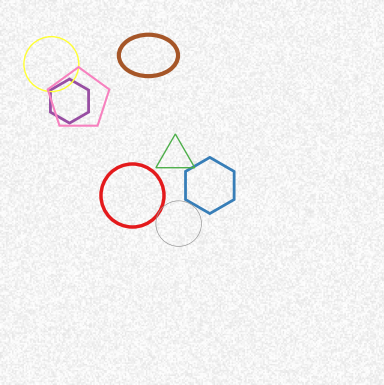[{"shape": "circle", "thickness": 2.5, "radius": 0.41, "center": [0.344, 0.492]}, {"shape": "hexagon", "thickness": 2, "radius": 0.36, "center": [0.545, 0.518]}, {"shape": "triangle", "thickness": 1, "radius": 0.29, "center": [0.455, 0.594]}, {"shape": "hexagon", "thickness": 2, "radius": 0.29, "center": [0.181, 0.737]}, {"shape": "circle", "thickness": 1, "radius": 0.36, "center": [0.133, 0.833]}, {"shape": "oval", "thickness": 3, "radius": 0.38, "center": [0.386, 0.856]}, {"shape": "pentagon", "thickness": 1.5, "radius": 0.42, "center": [0.204, 0.742]}, {"shape": "circle", "thickness": 0.5, "radius": 0.3, "center": [0.464, 0.419]}]